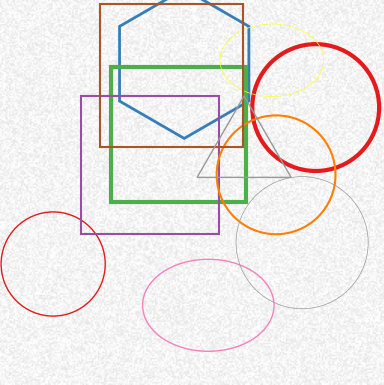[{"shape": "circle", "thickness": 3, "radius": 0.82, "center": [0.82, 0.721]}, {"shape": "circle", "thickness": 1, "radius": 0.68, "center": [0.138, 0.314]}, {"shape": "hexagon", "thickness": 2, "radius": 0.97, "center": [0.478, 0.834]}, {"shape": "square", "thickness": 3, "radius": 0.88, "center": [0.464, 0.651]}, {"shape": "square", "thickness": 1.5, "radius": 0.9, "center": [0.39, 0.571]}, {"shape": "circle", "thickness": 1.5, "radius": 0.77, "center": [0.717, 0.546]}, {"shape": "oval", "thickness": 0.5, "radius": 0.67, "center": [0.706, 0.843]}, {"shape": "square", "thickness": 1.5, "radius": 0.93, "center": [0.446, 0.803]}, {"shape": "oval", "thickness": 1, "radius": 0.85, "center": [0.541, 0.207]}, {"shape": "circle", "thickness": 0.5, "radius": 0.86, "center": [0.785, 0.37]}, {"shape": "triangle", "thickness": 1, "radius": 0.7, "center": [0.634, 0.61]}]